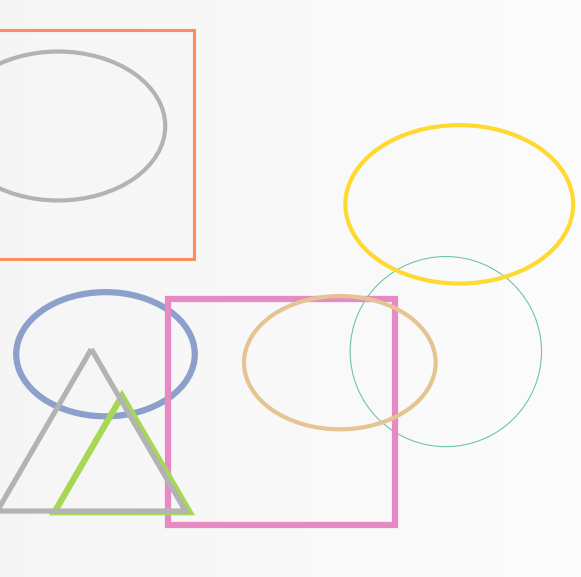[{"shape": "circle", "thickness": 0.5, "radius": 0.82, "center": [0.767, 0.39]}, {"shape": "square", "thickness": 1.5, "radius": 0.99, "center": [0.136, 0.75]}, {"shape": "oval", "thickness": 3, "radius": 0.77, "center": [0.181, 0.386]}, {"shape": "square", "thickness": 3, "radius": 0.98, "center": [0.484, 0.286]}, {"shape": "triangle", "thickness": 3, "radius": 0.67, "center": [0.21, 0.179]}, {"shape": "oval", "thickness": 2, "radius": 0.98, "center": [0.79, 0.645]}, {"shape": "oval", "thickness": 2, "radius": 0.82, "center": [0.585, 0.371]}, {"shape": "oval", "thickness": 2, "radius": 0.92, "center": [0.1, 0.781]}, {"shape": "triangle", "thickness": 2.5, "radius": 0.93, "center": [0.157, 0.208]}]